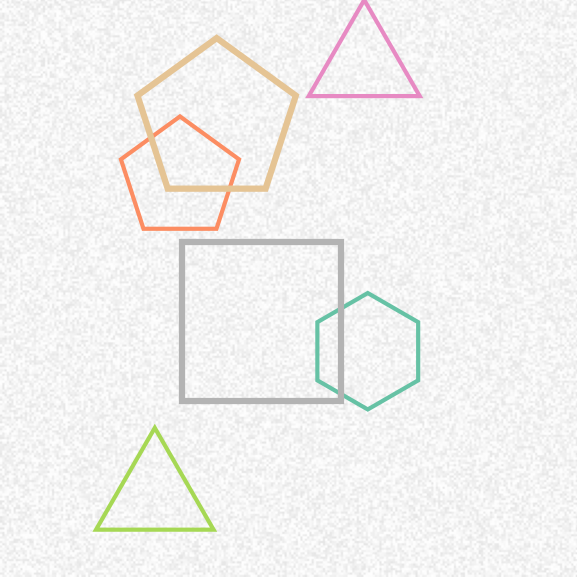[{"shape": "hexagon", "thickness": 2, "radius": 0.5, "center": [0.637, 0.391]}, {"shape": "pentagon", "thickness": 2, "radius": 0.54, "center": [0.312, 0.69]}, {"shape": "triangle", "thickness": 2, "radius": 0.55, "center": [0.631, 0.888]}, {"shape": "triangle", "thickness": 2, "radius": 0.59, "center": [0.268, 0.141]}, {"shape": "pentagon", "thickness": 3, "radius": 0.72, "center": [0.375, 0.789]}, {"shape": "square", "thickness": 3, "radius": 0.69, "center": [0.453, 0.442]}]